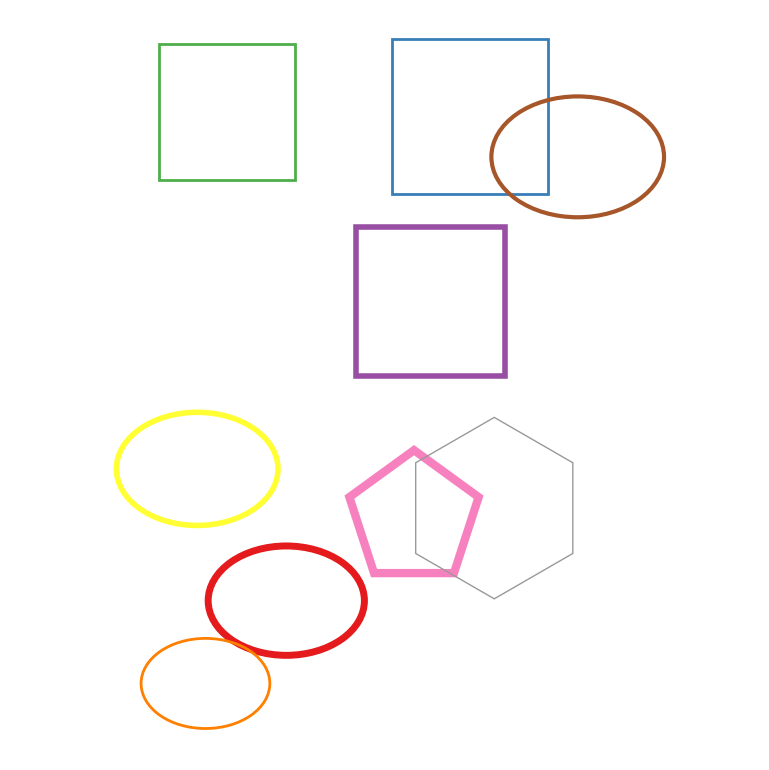[{"shape": "oval", "thickness": 2.5, "radius": 0.51, "center": [0.372, 0.22]}, {"shape": "square", "thickness": 1, "radius": 0.51, "center": [0.61, 0.849]}, {"shape": "square", "thickness": 1, "radius": 0.44, "center": [0.295, 0.854]}, {"shape": "square", "thickness": 2, "radius": 0.48, "center": [0.559, 0.609]}, {"shape": "oval", "thickness": 1, "radius": 0.42, "center": [0.267, 0.112]}, {"shape": "oval", "thickness": 2, "radius": 0.52, "center": [0.256, 0.391]}, {"shape": "oval", "thickness": 1.5, "radius": 0.56, "center": [0.75, 0.796]}, {"shape": "pentagon", "thickness": 3, "radius": 0.44, "center": [0.538, 0.327]}, {"shape": "hexagon", "thickness": 0.5, "radius": 0.59, "center": [0.642, 0.34]}]